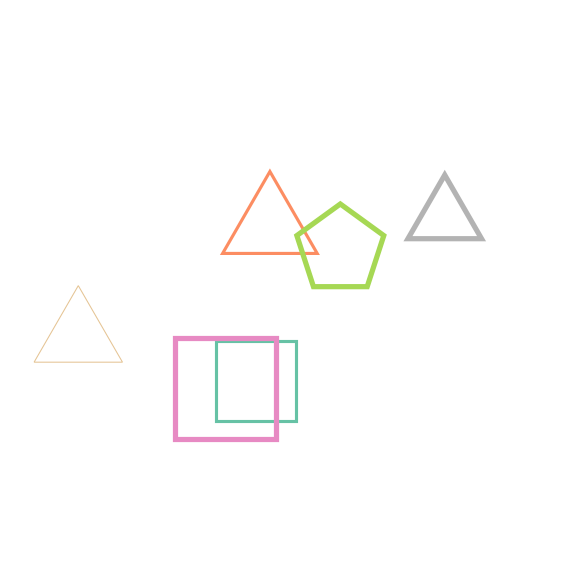[{"shape": "square", "thickness": 1.5, "radius": 0.34, "center": [0.443, 0.339]}, {"shape": "triangle", "thickness": 1.5, "radius": 0.47, "center": [0.467, 0.608]}, {"shape": "square", "thickness": 2.5, "radius": 0.44, "center": [0.391, 0.326]}, {"shape": "pentagon", "thickness": 2.5, "radius": 0.4, "center": [0.589, 0.567]}, {"shape": "triangle", "thickness": 0.5, "radius": 0.44, "center": [0.136, 0.416]}, {"shape": "triangle", "thickness": 2.5, "radius": 0.37, "center": [0.77, 0.623]}]